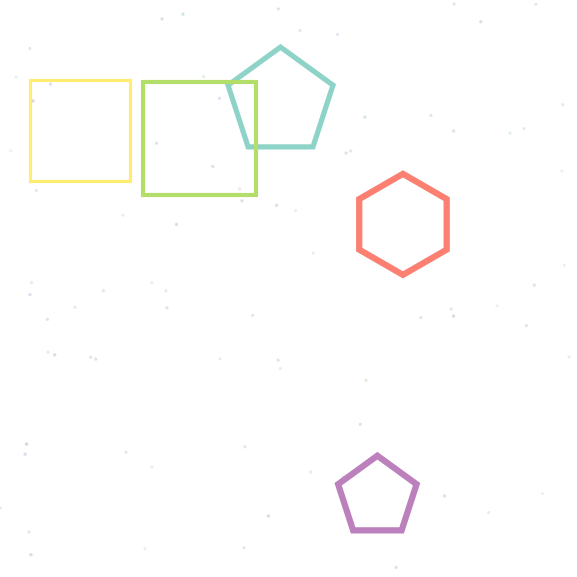[{"shape": "pentagon", "thickness": 2.5, "radius": 0.48, "center": [0.486, 0.822]}, {"shape": "hexagon", "thickness": 3, "radius": 0.44, "center": [0.698, 0.611]}, {"shape": "square", "thickness": 2, "radius": 0.49, "center": [0.346, 0.76]}, {"shape": "pentagon", "thickness": 3, "radius": 0.36, "center": [0.653, 0.139]}, {"shape": "square", "thickness": 1.5, "radius": 0.44, "center": [0.139, 0.773]}]